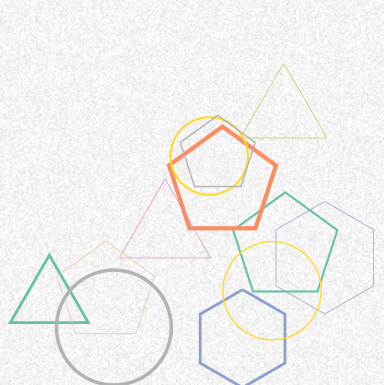[{"shape": "pentagon", "thickness": 1.5, "radius": 0.71, "center": [0.741, 0.358]}, {"shape": "triangle", "thickness": 2, "radius": 0.58, "center": [0.128, 0.22]}, {"shape": "pentagon", "thickness": 3, "radius": 0.73, "center": [0.578, 0.525]}, {"shape": "hexagon", "thickness": 0.5, "radius": 0.73, "center": [0.843, 0.331]}, {"shape": "hexagon", "thickness": 2, "radius": 0.64, "center": [0.63, 0.12]}, {"shape": "triangle", "thickness": 0.5, "radius": 0.68, "center": [0.429, 0.399]}, {"shape": "triangle", "thickness": 0.5, "radius": 0.65, "center": [0.737, 0.706]}, {"shape": "circle", "thickness": 1, "radius": 0.64, "center": [0.707, 0.245]}, {"shape": "circle", "thickness": 1.5, "radius": 0.5, "center": [0.544, 0.595]}, {"shape": "pentagon", "thickness": 0.5, "radius": 0.67, "center": [0.275, 0.241]}, {"shape": "circle", "thickness": 2.5, "radius": 0.75, "center": [0.296, 0.149]}, {"shape": "pentagon", "thickness": 1, "radius": 0.51, "center": [0.566, 0.598]}]